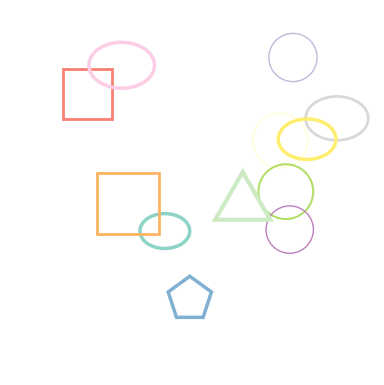[{"shape": "oval", "thickness": 2.5, "radius": 0.32, "center": [0.428, 0.4]}, {"shape": "circle", "thickness": 0.5, "radius": 0.35, "center": [0.728, 0.635]}, {"shape": "circle", "thickness": 1, "radius": 0.31, "center": [0.761, 0.851]}, {"shape": "square", "thickness": 2, "radius": 0.32, "center": [0.227, 0.757]}, {"shape": "pentagon", "thickness": 2.5, "radius": 0.3, "center": [0.493, 0.223]}, {"shape": "square", "thickness": 2, "radius": 0.4, "center": [0.332, 0.471]}, {"shape": "circle", "thickness": 1.5, "radius": 0.36, "center": [0.742, 0.502]}, {"shape": "oval", "thickness": 2.5, "radius": 0.43, "center": [0.316, 0.83]}, {"shape": "oval", "thickness": 2, "radius": 0.41, "center": [0.875, 0.693]}, {"shape": "circle", "thickness": 1, "radius": 0.31, "center": [0.752, 0.404]}, {"shape": "triangle", "thickness": 3, "radius": 0.41, "center": [0.63, 0.471]}, {"shape": "oval", "thickness": 2.5, "radius": 0.38, "center": [0.798, 0.639]}]